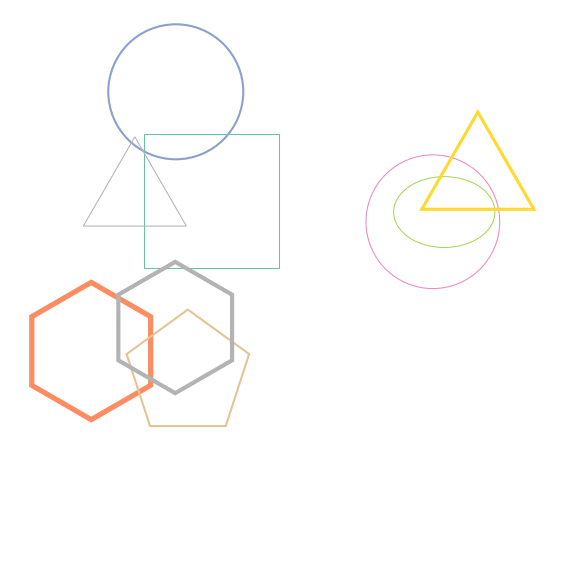[{"shape": "square", "thickness": 0.5, "radius": 0.58, "center": [0.366, 0.651]}, {"shape": "hexagon", "thickness": 2.5, "radius": 0.59, "center": [0.158, 0.391]}, {"shape": "circle", "thickness": 1, "radius": 0.58, "center": [0.304, 0.84]}, {"shape": "circle", "thickness": 0.5, "radius": 0.58, "center": [0.75, 0.615]}, {"shape": "oval", "thickness": 0.5, "radius": 0.44, "center": [0.769, 0.632]}, {"shape": "triangle", "thickness": 1.5, "radius": 0.56, "center": [0.827, 0.693]}, {"shape": "pentagon", "thickness": 1, "radius": 0.56, "center": [0.325, 0.352]}, {"shape": "triangle", "thickness": 0.5, "radius": 0.52, "center": [0.234, 0.659]}, {"shape": "hexagon", "thickness": 2, "radius": 0.57, "center": [0.303, 0.432]}]